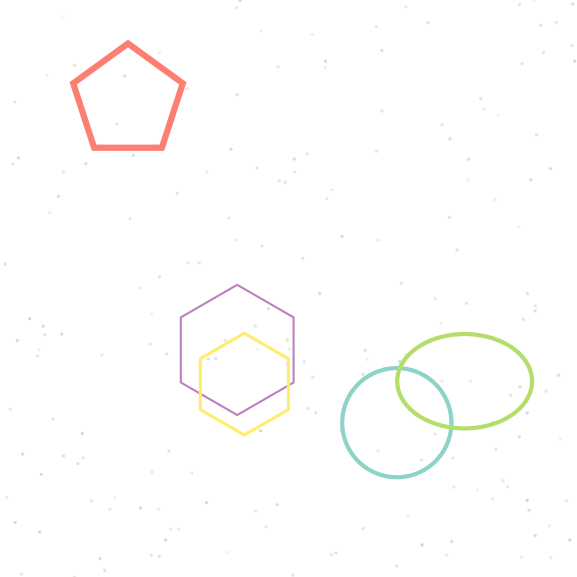[{"shape": "circle", "thickness": 2, "radius": 0.47, "center": [0.687, 0.267]}, {"shape": "pentagon", "thickness": 3, "radius": 0.5, "center": [0.222, 0.824]}, {"shape": "oval", "thickness": 2, "radius": 0.58, "center": [0.805, 0.339]}, {"shape": "hexagon", "thickness": 1, "radius": 0.56, "center": [0.411, 0.393]}, {"shape": "hexagon", "thickness": 1.5, "radius": 0.44, "center": [0.423, 0.334]}]